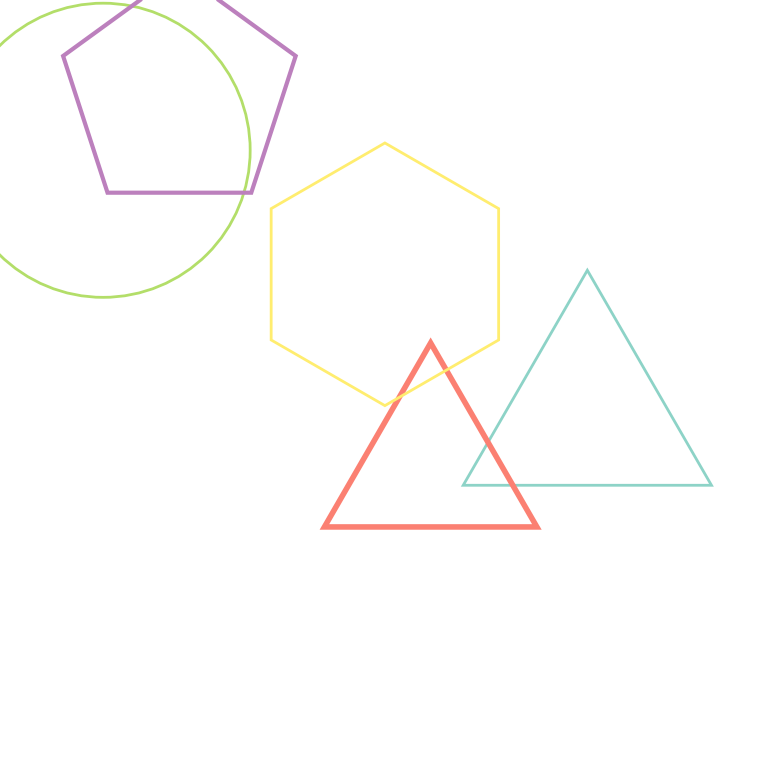[{"shape": "triangle", "thickness": 1, "radius": 0.93, "center": [0.763, 0.463]}, {"shape": "triangle", "thickness": 2, "radius": 0.8, "center": [0.559, 0.395]}, {"shape": "circle", "thickness": 1, "radius": 0.96, "center": [0.134, 0.805]}, {"shape": "pentagon", "thickness": 1.5, "radius": 0.79, "center": [0.233, 0.878]}, {"shape": "hexagon", "thickness": 1, "radius": 0.85, "center": [0.5, 0.644]}]